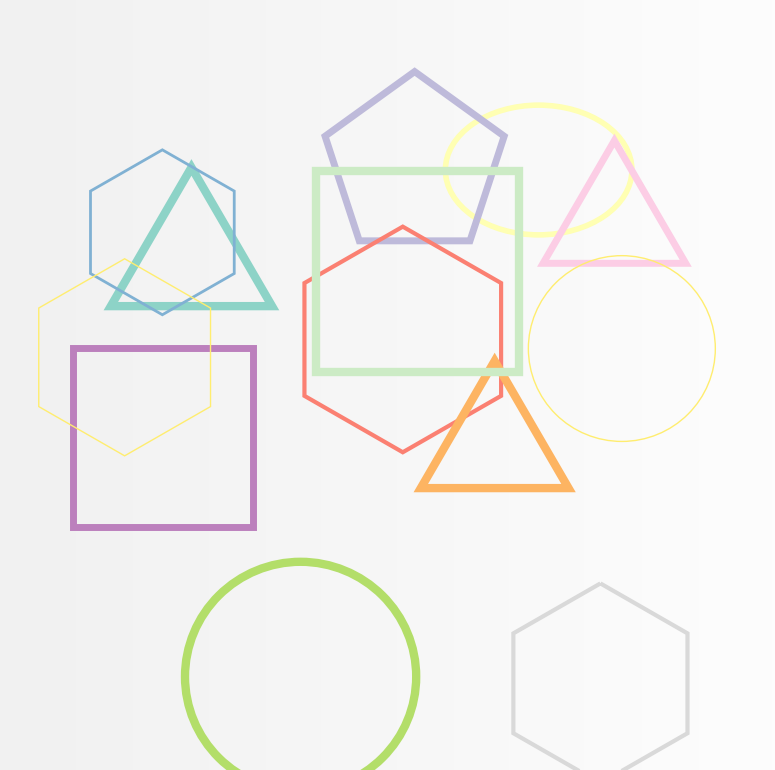[{"shape": "triangle", "thickness": 3, "radius": 0.6, "center": [0.247, 0.662]}, {"shape": "oval", "thickness": 2, "radius": 0.6, "center": [0.695, 0.779]}, {"shape": "pentagon", "thickness": 2.5, "radius": 0.61, "center": [0.535, 0.786]}, {"shape": "hexagon", "thickness": 1.5, "radius": 0.73, "center": [0.52, 0.559]}, {"shape": "hexagon", "thickness": 1, "radius": 0.54, "center": [0.21, 0.698]}, {"shape": "triangle", "thickness": 3, "radius": 0.55, "center": [0.638, 0.421]}, {"shape": "circle", "thickness": 3, "radius": 0.75, "center": [0.388, 0.121]}, {"shape": "triangle", "thickness": 2.5, "radius": 0.53, "center": [0.793, 0.711]}, {"shape": "hexagon", "thickness": 1.5, "radius": 0.65, "center": [0.775, 0.113]}, {"shape": "square", "thickness": 2.5, "radius": 0.58, "center": [0.21, 0.431]}, {"shape": "square", "thickness": 3, "radius": 0.65, "center": [0.539, 0.647]}, {"shape": "hexagon", "thickness": 0.5, "radius": 0.64, "center": [0.161, 0.536]}, {"shape": "circle", "thickness": 0.5, "radius": 0.6, "center": [0.802, 0.547]}]